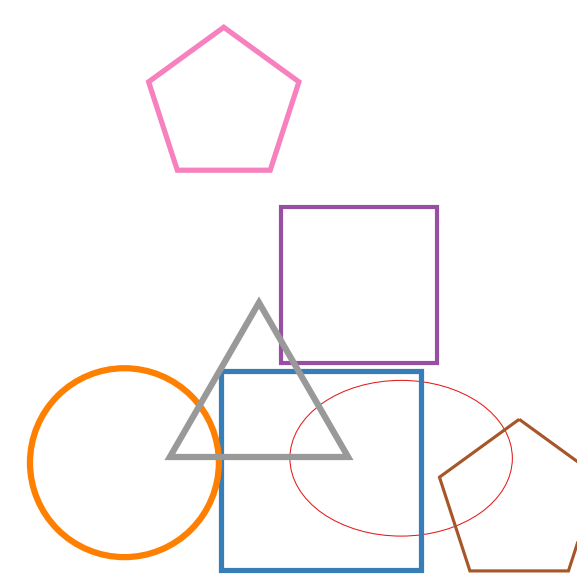[{"shape": "oval", "thickness": 0.5, "radius": 0.96, "center": [0.695, 0.206]}, {"shape": "square", "thickness": 2.5, "radius": 0.86, "center": [0.556, 0.185]}, {"shape": "square", "thickness": 2, "radius": 0.68, "center": [0.622, 0.506]}, {"shape": "circle", "thickness": 3, "radius": 0.82, "center": [0.215, 0.198]}, {"shape": "pentagon", "thickness": 1.5, "radius": 0.73, "center": [0.899, 0.128]}, {"shape": "pentagon", "thickness": 2.5, "radius": 0.68, "center": [0.387, 0.815]}, {"shape": "triangle", "thickness": 3, "radius": 0.89, "center": [0.448, 0.297]}]